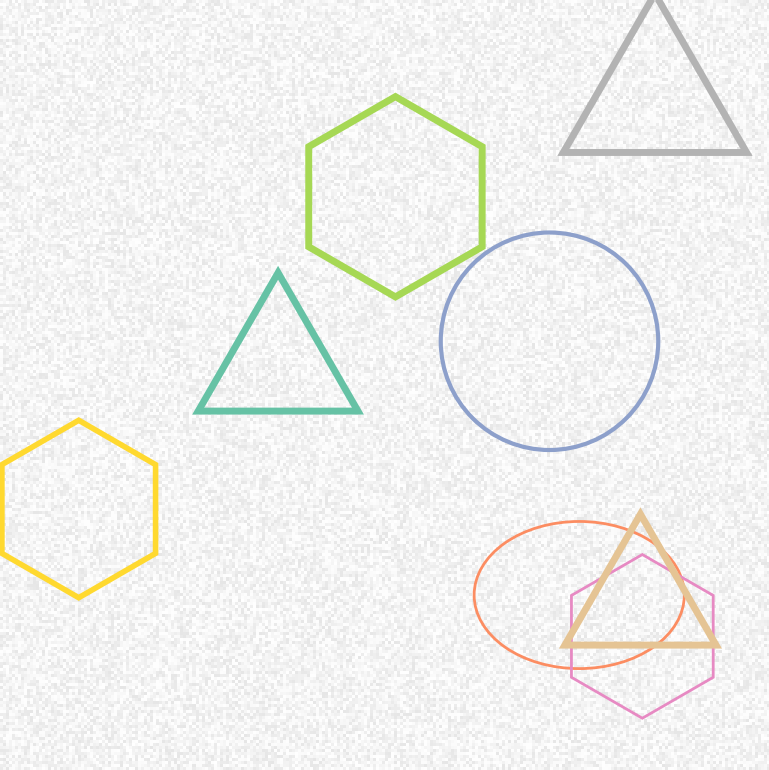[{"shape": "triangle", "thickness": 2.5, "radius": 0.6, "center": [0.361, 0.526]}, {"shape": "oval", "thickness": 1, "radius": 0.68, "center": [0.752, 0.227]}, {"shape": "circle", "thickness": 1.5, "radius": 0.71, "center": [0.714, 0.557]}, {"shape": "hexagon", "thickness": 1, "radius": 0.53, "center": [0.834, 0.174]}, {"shape": "hexagon", "thickness": 2.5, "radius": 0.65, "center": [0.514, 0.744]}, {"shape": "hexagon", "thickness": 2, "radius": 0.58, "center": [0.102, 0.339]}, {"shape": "triangle", "thickness": 2.5, "radius": 0.57, "center": [0.832, 0.219]}, {"shape": "triangle", "thickness": 2.5, "radius": 0.69, "center": [0.851, 0.871]}]